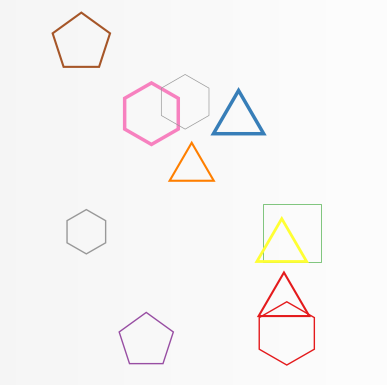[{"shape": "triangle", "thickness": 1.5, "radius": 0.38, "center": [0.733, 0.217]}, {"shape": "hexagon", "thickness": 1, "radius": 0.41, "center": [0.74, 0.134]}, {"shape": "triangle", "thickness": 2.5, "radius": 0.37, "center": [0.616, 0.69]}, {"shape": "square", "thickness": 0.5, "radius": 0.38, "center": [0.753, 0.395]}, {"shape": "pentagon", "thickness": 1, "radius": 0.37, "center": [0.377, 0.115]}, {"shape": "triangle", "thickness": 1.5, "radius": 0.33, "center": [0.495, 0.563]}, {"shape": "triangle", "thickness": 2, "radius": 0.37, "center": [0.727, 0.358]}, {"shape": "pentagon", "thickness": 1.5, "radius": 0.39, "center": [0.21, 0.889]}, {"shape": "hexagon", "thickness": 2.5, "radius": 0.4, "center": [0.391, 0.705]}, {"shape": "hexagon", "thickness": 0.5, "radius": 0.36, "center": [0.478, 0.736]}, {"shape": "hexagon", "thickness": 1, "radius": 0.29, "center": [0.223, 0.398]}]